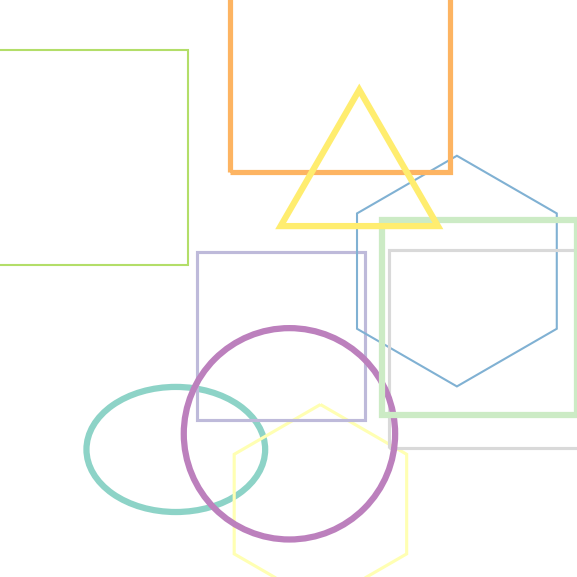[{"shape": "oval", "thickness": 3, "radius": 0.77, "center": [0.304, 0.221]}, {"shape": "hexagon", "thickness": 1.5, "radius": 0.86, "center": [0.555, 0.126]}, {"shape": "square", "thickness": 1.5, "radius": 0.73, "center": [0.486, 0.417]}, {"shape": "hexagon", "thickness": 1, "radius": 1.0, "center": [0.791, 0.53]}, {"shape": "square", "thickness": 2.5, "radius": 0.95, "center": [0.589, 0.891]}, {"shape": "square", "thickness": 1, "radius": 0.93, "center": [0.14, 0.726]}, {"shape": "square", "thickness": 1.5, "radius": 0.86, "center": [0.844, 0.395]}, {"shape": "circle", "thickness": 3, "radius": 0.91, "center": [0.501, 0.248]}, {"shape": "square", "thickness": 3, "radius": 0.84, "center": [0.83, 0.45]}, {"shape": "triangle", "thickness": 3, "radius": 0.79, "center": [0.622, 0.686]}]